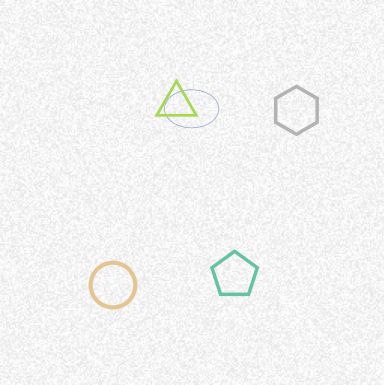[{"shape": "pentagon", "thickness": 2.5, "radius": 0.31, "center": [0.609, 0.286]}, {"shape": "oval", "thickness": 0.5, "radius": 0.35, "center": [0.498, 0.717]}, {"shape": "triangle", "thickness": 2, "radius": 0.3, "center": [0.458, 0.73]}, {"shape": "circle", "thickness": 3, "radius": 0.29, "center": [0.293, 0.26]}, {"shape": "hexagon", "thickness": 2.5, "radius": 0.31, "center": [0.77, 0.713]}]